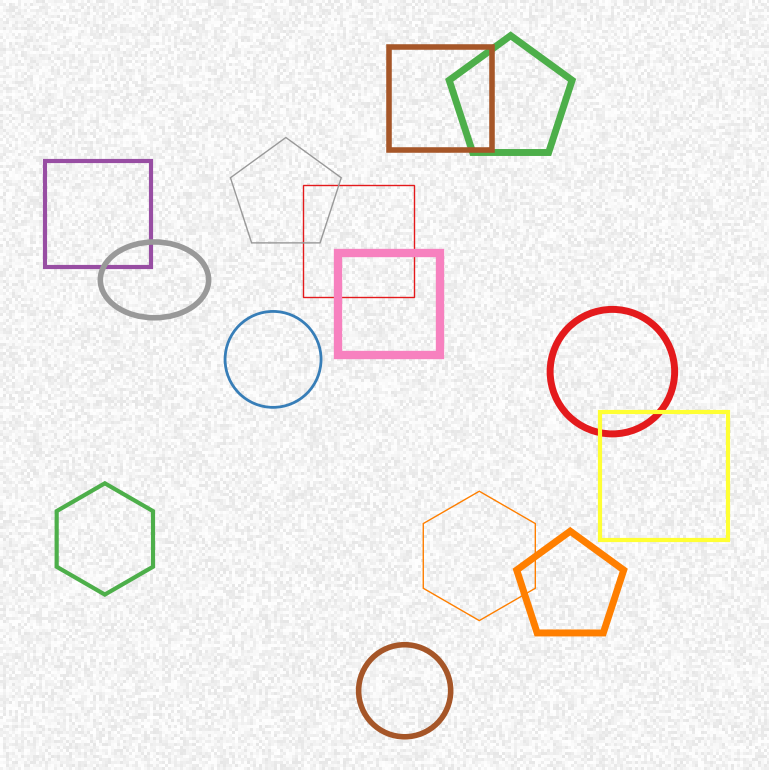[{"shape": "circle", "thickness": 2.5, "radius": 0.4, "center": [0.795, 0.517]}, {"shape": "square", "thickness": 0.5, "radius": 0.36, "center": [0.465, 0.687]}, {"shape": "circle", "thickness": 1, "radius": 0.31, "center": [0.355, 0.533]}, {"shape": "pentagon", "thickness": 2.5, "radius": 0.42, "center": [0.663, 0.87]}, {"shape": "hexagon", "thickness": 1.5, "radius": 0.36, "center": [0.136, 0.3]}, {"shape": "square", "thickness": 1.5, "radius": 0.35, "center": [0.127, 0.722]}, {"shape": "pentagon", "thickness": 2.5, "radius": 0.37, "center": [0.741, 0.237]}, {"shape": "hexagon", "thickness": 0.5, "radius": 0.42, "center": [0.622, 0.278]}, {"shape": "square", "thickness": 1.5, "radius": 0.41, "center": [0.862, 0.382]}, {"shape": "circle", "thickness": 2, "radius": 0.3, "center": [0.526, 0.103]}, {"shape": "square", "thickness": 2, "radius": 0.34, "center": [0.572, 0.872]}, {"shape": "square", "thickness": 3, "radius": 0.33, "center": [0.505, 0.605]}, {"shape": "oval", "thickness": 2, "radius": 0.35, "center": [0.201, 0.637]}, {"shape": "pentagon", "thickness": 0.5, "radius": 0.38, "center": [0.371, 0.746]}]